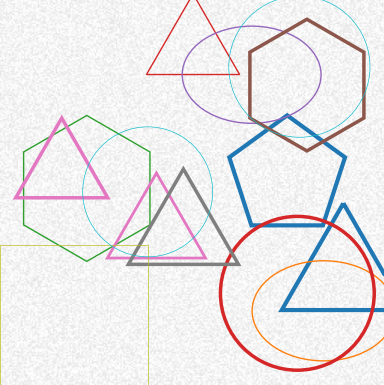[{"shape": "triangle", "thickness": 3, "radius": 0.92, "center": [0.892, 0.287]}, {"shape": "pentagon", "thickness": 3, "radius": 0.79, "center": [0.746, 0.542]}, {"shape": "oval", "thickness": 1, "radius": 0.93, "center": [0.841, 0.193]}, {"shape": "hexagon", "thickness": 1, "radius": 0.95, "center": [0.225, 0.511]}, {"shape": "triangle", "thickness": 1, "radius": 0.7, "center": [0.501, 0.876]}, {"shape": "circle", "thickness": 2.5, "radius": 1.0, "center": [0.772, 0.238]}, {"shape": "oval", "thickness": 1, "radius": 0.9, "center": [0.654, 0.806]}, {"shape": "hexagon", "thickness": 2.5, "radius": 0.85, "center": [0.797, 0.779]}, {"shape": "triangle", "thickness": 2.5, "radius": 0.69, "center": [0.16, 0.555]}, {"shape": "triangle", "thickness": 2, "radius": 0.74, "center": [0.406, 0.403]}, {"shape": "triangle", "thickness": 2.5, "radius": 0.83, "center": [0.476, 0.396]}, {"shape": "square", "thickness": 0.5, "radius": 0.96, "center": [0.193, 0.171]}, {"shape": "circle", "thickness": 0.5, "radius": 0.84, "center": [0.384, 0.502]}, {"shape": "circle", "thickness": 0.5, "radius": 0.92, "center": [0.778, 0.827]}]